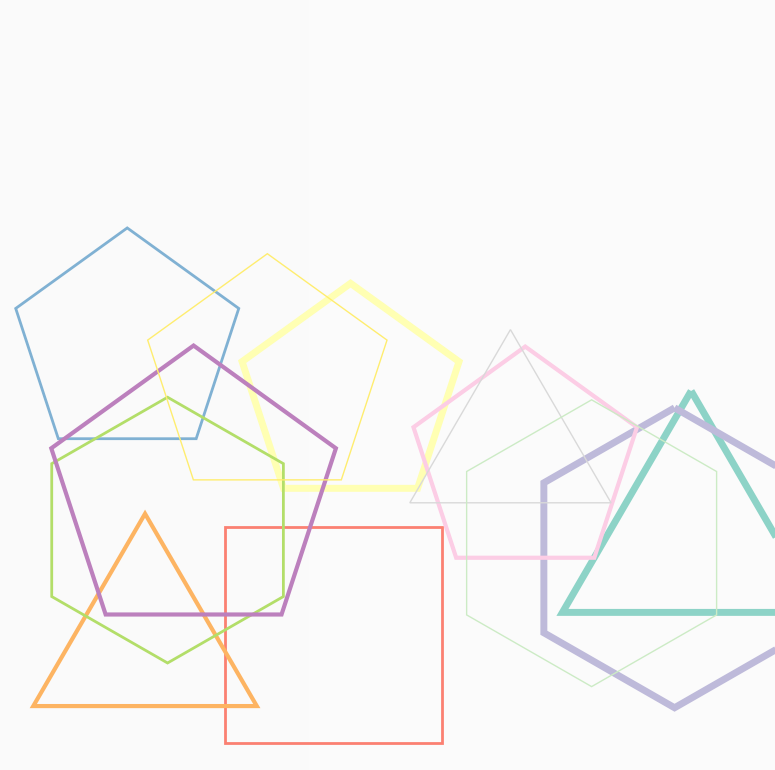[{"shape": "triangle", "thickness": 2.5, "radius": 0.96, "center": [0.892, 0.301]}, {"shape": "pentagon", "thickness": 2.5, "radius": 0.74, "center": [0.452, 0.485]}, {"shape": "hexagon", "thickness": 2.5, "radius": 0.97, "center": [0.87, 0.276]}, {"shape": "square", "thickness": 1, "radius": 0.7, "center": [0.43, 0.176]}, {"shape": "pentagon", "thickness": 1, "radius": 0.76, "center": [0.164, 0.553]}, {"shape": "triangle", "thickness": 1.5, "radius": 0.83, "center": [0.187, 0.166]}, {"shape": "hexagon", "thickness": 1, "radius": 0.86, "center": [0.216, 0.312]}, {"shape": "pentagon", "thickness": 1.5, "radius": 0.76, "center": [0.678, 0.398]}, {"shape": "triangle", "thickness": 0.5, "radius": 0.75, "center": [0.659, 0.422]}, {"shape": "pentagon", "thickness": 1.5, "radius": 0.97, "center": [0.25, 0.358]}, {"shape": "hexagon", "thickness": 0.5, "radius": 0.93, "center": [0.763, 0.295]}, {"shape": "pentagon", "thickness": 0.5, "radius": 0.81, "center": [0.345, 0.508]}]